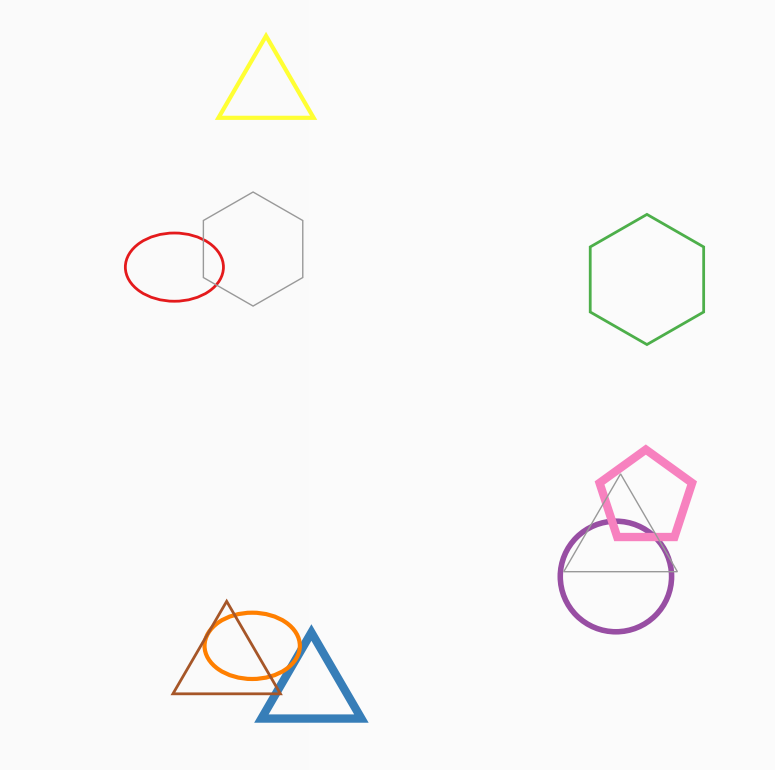[{"shape": "oval", "thickness": 1, "radius": 0.32, "center": [0.225, 0.653]}, {"shape": "triangle", "thickness": 3, "radius": 0.37, "center": [0.402, 0.104]}, {"shape": "hexagon", "thickness": 1, "radius": 0.42, "center": [0.835, 0.637]}, {"shape": "circle", "thickness": 2, "radius": 0.36, "center": [0.795, 0.251]}, {"shape": "oval", "thickness": 1.5, "radius": 0.31, "center": [0.325, 0.161]}, {"shape": "triangle", "thickness": 1.5, "radius": 0.35, "center": [0.343, 0.882]}, {"shape": "triangle", "thickness": 1, "radius": 0.4, "center": [0.292, 0.139]}, {"shape": "pentagon", "thickness": 3, "radius": 0.31, "center": [0.833, 0.353]}, {"shape": "hexagon", "thickness": 0.5, "radius": 0.37, "center": [0.327, 0.677]}, {"shape": "triangle", "thickness": 0.5, "radius": 0.42, "center": [0.801, 0.3]}]